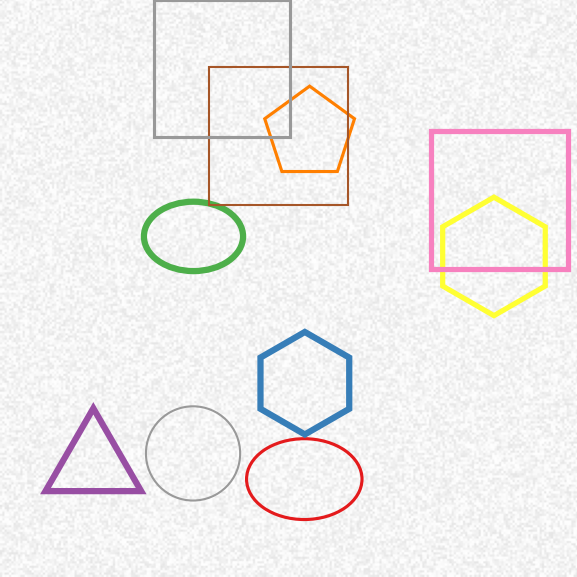[{"shape": "oval", "thickness": 1.5, "radius": 0.5, "center": [0.527, 0.169]}, {"shape": "hexagon", "thickness": 3, "radius": 0.44, "center": [0.528, 0.336]}, {"shape": "oval", "thickness": 3, "radius": 0.43, "center": [0.335, 0.59]}, {"shape": "triangle", "thickness": 3, "radius": 0.48, "center": [0.162, 0.197]}, {"shape": "pentagon", "thickness": 1.5, "radius": 0.41, "center": [0.536, 0.768]}, {"shape": "hexagon", "thickness": 2.5, "radius": 0.51, "center": [0.855, 0.555]}, {"shape": "square", "thickness": 1, "radius": 0.6, "center": [0.482, 0.764]}, {"shape": "square", "thickness": 2.5, "radius": 0.59, "center": [0.864, 0.653]}, {"shape": "circle", "thickness": 1, "radius": 0.41, "center": [0.334, 0.214]}, {"shape": "square", "thickness": 1.5, "radius": 0.59, "center": [0.384, 0.881]}]